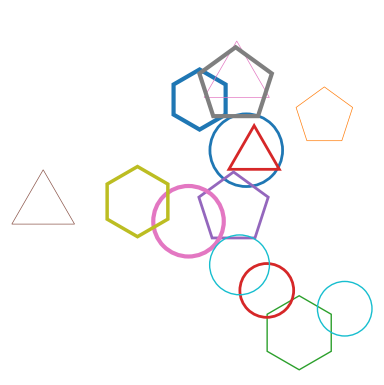[{"shape": "hexagon", "thickness": 3, "radius": 0.39, "center": [0.518, 0.741]}, {"shape": "circle", "thickness": 2, "radius": 0.47, "center": [0.64, 0.61]}, {"shape": "pentagon", "thickness": 0.5, "radius": 0.39, "center": [0.842, 0.697]}, {"shape": "hexagon", "thickness": 1, "radius": 0.48, "center": [0.777, 0.136]}, {"shape": "triangle", "thickness": 2, "radius": 0.38, "center": [0.66, 0.598]}, {"shape": "circle", "thickness": 2, "radius": 0.35, "center": [0.693, 0.246]}, {"shape": "pentagon", "thickness": 2, "radius": 0.47, "center": [0.607, 0.459]}, {"shape": "triangle", "thickness": 0.5, "radius": 0.47, "center": [0.112, 0.465]}, {"shape": "triangle", "thickness": 0.5, "radius": 0.49, "center": [0.615, 0.796]}, {"shape": "circle", "thickness": 3, "radius": 0.46, "center": [0.49, 0.425]}, {"shape": "pentagon", "thickness": 3, "radius": 0.49, "center": [0.612, 0.778]}, {"shape": "hexagon", "thickness": 2.5, "radius": 0.46, "center": [0.357, 0.476]}, {"shape": "circle", "thickness": 1, "radius": 0.39, "center": [0.622, 0.312]}, {"shape": "circle", "thickness": 1, "radius": 0.35, "center": [0.895, 0.198]}]